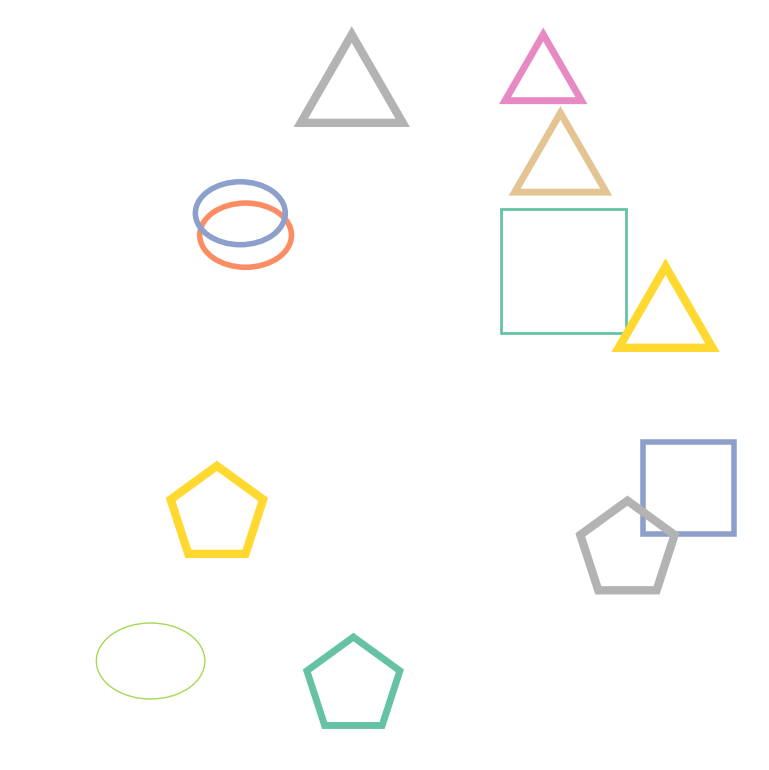[{"shape": "square", "thickness": 1, "radius": 0.4, "center": [0.732, 0.648]}, {"shape": "pentagon", "thickness": 2.5, "radius": 0.32, "center": [0.459, 0.109]}, {"shape": "oval", "thickness": 2, "radius": 0.3, "center": [0.319, 0.695]}, {"shape": "square", "thickness": 2, "radius": 0.3, "center": [0.894, 0.366]}, {"shape": "oval", "thickness": 2, "radius": 0.29, "center": [0.312, 0.723]}, {"shape": "triangle", "thickness": 2.5, "radius": 0.29, "center": [0.706, 0.898]}, {"shape": "oval", "thickness": 0.5, "radius": 0.35, "center": [0.196, 0.142]}, {"shape": "pentagon", "thickness": 3, "radius": 0.32, "center": [0.282, 0.332]}, {"shape": "triangle", "thickness": 3, "radius": 0.35, "center": [0.864, 0.583]}, {"shape": "triangle", "thickness": 2.5, "radius": 0.34, "center": [0.728, 0.785]}, {"shape": "pentagon", "thickness": 3, "radius": 0.32, "center": [0.815, 0.285]}, {"shape": "triangle", "thickness": 3, "radius": 0.38, "center": [0.457, 0.879]}]